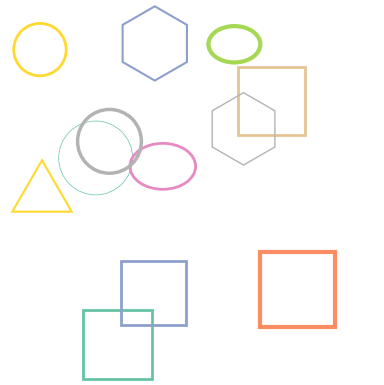[{"shape": "circle", "thickness": 0.5, "radius": 0.48, "center": [0.248, 0.59]}, {"shape": "square", "thickness": 2, "radius": 0.45, "center": [0.305, 0.106]}, {"shape": "square", "thickness": 3, "radius": 0.49, "center": [0.773, 0.248]}, {"shape": "hexagon", "thickness": 1.5, "radius": 0.48, "center": [0.402, 0.887]}, {"shape": "square", "thickness": 2, "radius": 0.42, "center": [0.399, 0.239]}, {"shape": "oval", "thickness": 2, "radius": 0.43, "center": [0.423, 0.568]}, {"shape": "oval", "thickness": 3, "radius": 0.34, "center": [0.609, 0.885]}, {"shape": "circle", "thickness": 2, "radius": 0.34, "center": [0.104, 0.871]}, {"shape": "triangle", "thickness": 1.5, "radius": 0.45, "center": [0.109, 0.495]}, {"shape": "square", "thickness": 2, "radius": 0.44, "center": [0.706, 0.737]}, {"shape": "circle", "thickness": 2.5, "radius": 0.41, "center": [0.284, 0.633]}, {"shape": "hexagon", "thickness": 1, "radius": 0.47, "center": [0.633, 0.665]}]